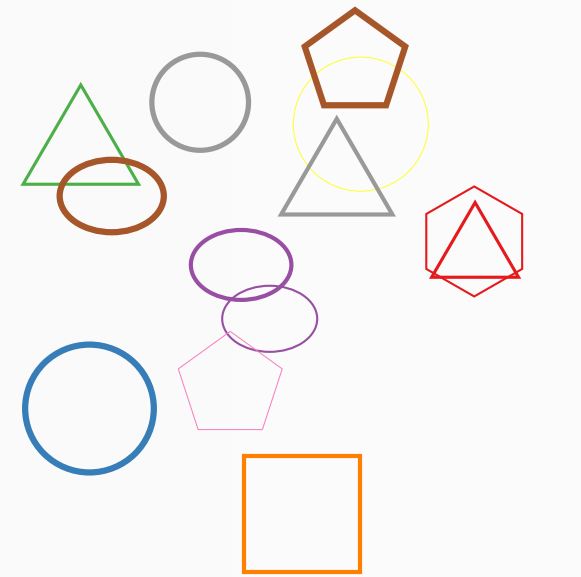[{"shape": "hexagon", "thickness": 1, "radius": 0.48, "center": [0.816, 0.581]}, {"shape": "triangle", "thickness": 1.5, "radius": 0.43, "center": [0.817, 0.562]}, {"shape": "circle", "thickness": 3, "radius": 0.55, "center": [0.154, 0.292]}, {"shape": "triangle", "thickness": 1.5, "radius": 0.57, "center": [0.139, 0.737]}, {"shape": "oval", "thickness": 1, "radius": 0.41, "center": [0.464, 0.447]}, {"shape": "oval", "thickness": 2, "radius": 0.43, "center": [0.415, 0.54]}, {"shape": "square", "thickness": 2, "radius": 0.5, "center": [0.519, 0.109]}, {"shape": "circle", "thickness": 0.5, "radius": 0.58, "center": [0.621, 0.784]}, {"shape": "oval", "thickness": 3, "radius": 0.45, "center": [0.192, 0.66]}, {"shape": "pentagon", "thickness": 3, "radius": 0.45, "center": [0.611, 0.89]}, {"shape": "pentagon", "thickness": 0.5, "radius": 0.47, "center": [0.396, 0.331]}, {"shape": "triangle", "thickness": 2, "radius": 0.55, "center": [0.579, 0.683]}, {"shape": "circle", "thickness": 2.5, "radius": 0.42, "center": [0.344, 0.822]}]